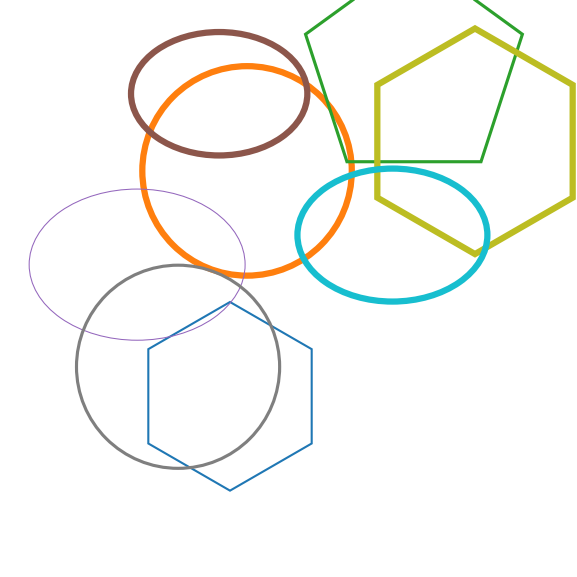[{"shape": "hexagon", "thickness": 1, "radius": 0.82, "center": [0.398, 0.313]}, {"shape": "circle", "thickness": 3, "radius": 0.91, "center": [0.428, 0.703]}, {"shape": "pentagon", "thickness": 1.5, "radius": 0.99, "center": [0.717, 0.879]}, {"shape": "oval", "thickness": 0.5, "radius": 0.93, "center": [0.237, 0.541]}, {"shape": "oval", "thickness": 3, "radius": 0.76, "center": [0.38, 0.837]}, {"shape": "circle", "thickness": 1.5, "radius": 0.88, "center": [0.308, 0.364]}, {"shape": "hexagon", "thickness": 3, "radius": 0.98, "center": [0.823, 0.754]}, {"shape": "oval", "thickness": 3, "radius": 0.82, "center": [0.68, 0.592]}]